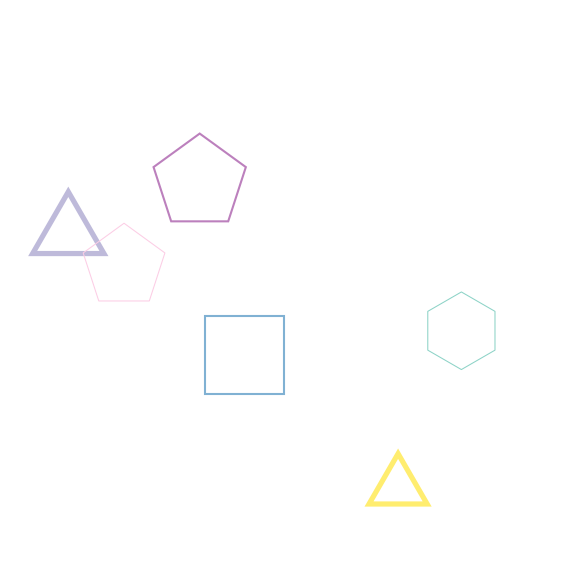[{"shape": "hexagon", "thickness": 0.5, "radius": 0.34, "center": [0.799, 0.426]}, {"shape": "triangle", "thickness": 2.5, "radius": 0.36, "center": [0.118, 0.596]}, {"shape": "square", "thickness": 1, "radius": 0.34, "center": [0.423, 0.384]}, {"shape": "pentagon", "thickness": 0.5, "radius": 0.37, "center": [0.215, 0.538]}, {"shape": "pentagon", "thickness": 1, "radius": 0.42, "center": [0.346, 0.684]}, {"shape": "triangle", "thickness": 2.5, "radius": 0.29, "center": [0.689, 0.155]}]